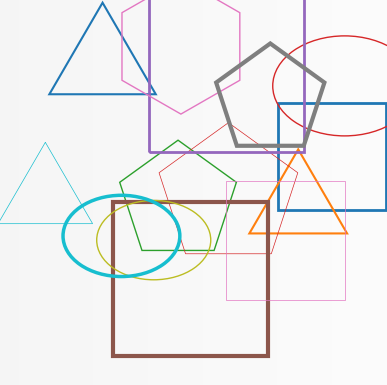[{"shape": "triangle", "thickness": 1.5, "radius": 0.79, "center": [0.265, 0.834]}, {"shape": "square", "thickness": 2, "radius": 0.7, "center": [0.856, 0.594]}, {"shape": "triangle", "thickness": 1.5, "radius": 0.73, "center": [0.77, 0.466]}, {"shape": "pentagon", "thickness": 1, "radius": 0.79, "center": [0.459, 0.478]}, {"shape": "pentagon", "thickness": 0.5, "radius": 0.94, "center": [0.589, 0.493]}, {"shape": "oval", "thickness": 1, "radius": 0.93, "center": [0.889, 0.777]}, {"shape": "square", "thickness": 2, "radius": 1.0, "center": [0.585, 0.806]}, {"shape": "square", "thickness": 3, "radius": 1.0, "center": [0.491, 0.274]}, {"shape": "hexagon", "thickness": 1, "radius": 0.88, "center": [0.467, 0.879]}, {"shape": "square", "thickness": 0.5, "radius": 0.77, "center": [0.737, 0.376]}, {"shape": "pentagon", "thickness": 3, "radius": 0.73, "center": [0.698, 0.74]}, {"shape": "oval", "thickness": 1, "radius": 0.74, "center": [0.397, 0.376]}, {"shape": "triangle", "thickness": 0.5, "radius": 0.7, "center": [0.117, 0.489]}, {"shape": "oval", "thickness": 2.5, "radius": 0.75, "center": [0.313, 0.387]}]